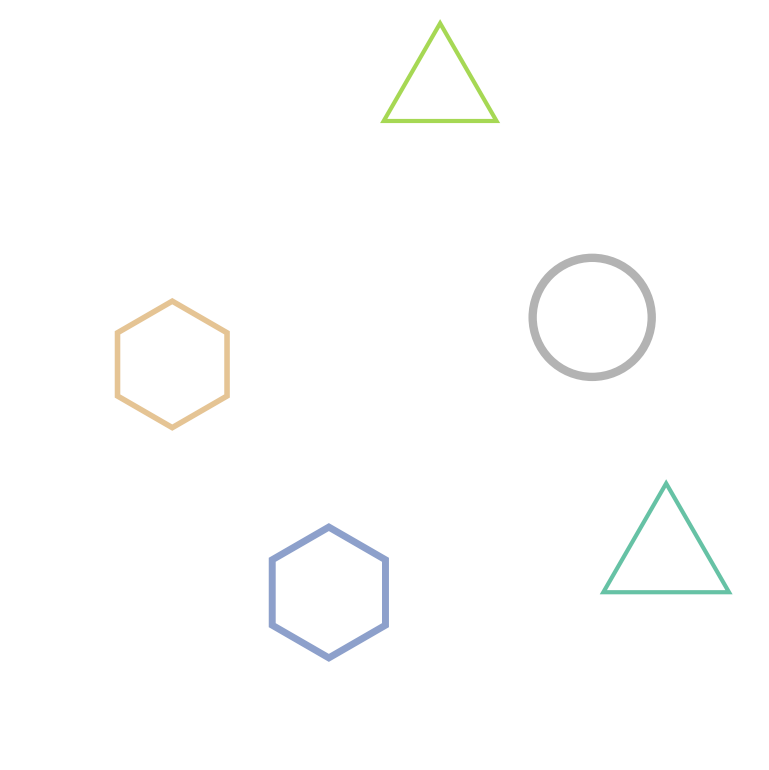[{"shape": "triangle", "thickness": 1.5, "radius": 0.47, "center": [0.865, 0.278]}, {"shape": "hexagon", "thickness": 2.5, "radius": 0.42, "center": [0.427, 0.231]}, {"shape": "triangle", "thickness": 1.5, "radius": 0.42, "center": [0.572, 0.885]}, {"shape": "hexagon", "thickness": 2, "radius": 0.41, "center": [0.224, 0.527]}, {"shape": "circle", "thickness": 3, "radius": 0.39, "center": [0.769, 0.588]}]